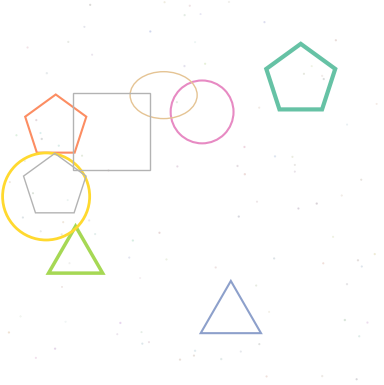[{"shape": "pentagon", "thickness": 3, "radius": 0.47, "center": [0.781, 0.792]}, {"shape": "pentagon", "thickness": 1.5, "radius": 0.42, "center": [0.145, 0.671]}, {"shape": "triangle", "thickness": 1.5, "radius": 0.45, "center": [0.6, 0.18]}, {"shape": "circle", "thickness": 1.5, "radius": 0.41, "center": [0.525, 0.709]}, {"shape": "triangle", "thickness": 2.5, "radius": 0.41, "center": [0.196, 0.331]}, {"shape": "circle", "thickness": 2, "radius": 0.57, "center": [0.12, 0.49]}, {"shape": "oval", "thickness": 1, "radius": 0.44, "center": [0.425, 0.753]}, {"shape": "pentagon", "thickness": 1, "radius": 0.43, "center": [0.142, 0.516]}, {"shape": "square", "thickness": 1, "radius": 0.5, "center": [0.29, 0.658]}]